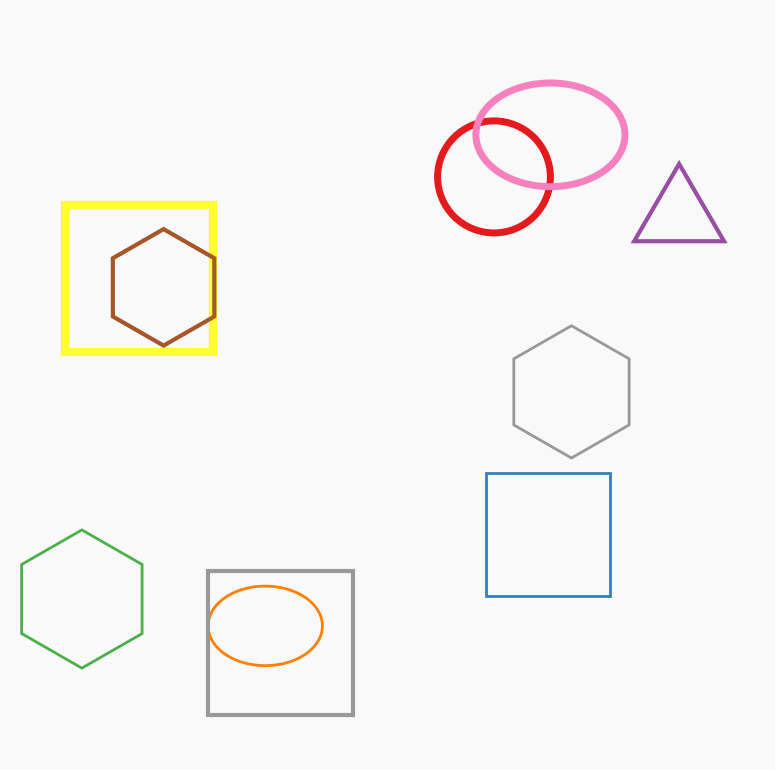[{"shape": "circle", "thickness": 2.5, "radius": 0.36, "center": [0.637, 0.77]}, {"shape": "square", "thickness": 1, "radius": 0.4, "center": [0.707, 0.305]}, {"shape": "hexagon", "thickness": 1, "radius": 0.45, "center": [0.106, 0.222]}, {"shape": "triangle", "thickness": 1.5, "radius": 0.33, "center": [0.876, 0.72]}, {"shape": "oval", "thickness": 1, "radius": 0.37, "center": [0.342, 0.187]}, {"shape": "square", "thickness": 3, "radius": 0.48, "center": [0.18, 0.638]}, {"shape": "hexagon", "thickness": 1.5, "radius": 0.38, "center": [0.211, 0.627]}, {"shape": "oval", "thickness": 2.5, "radius": 0.48, "center": [0.71, 0.825]}, {"shape": "square", "thickness": 1.5, "radius": 0.47, "center": [0.362, 0.165]}, {"shape": "hexagon", "thickness": 1, "radius": 0.43, "center": [0.737, 0.491]}]